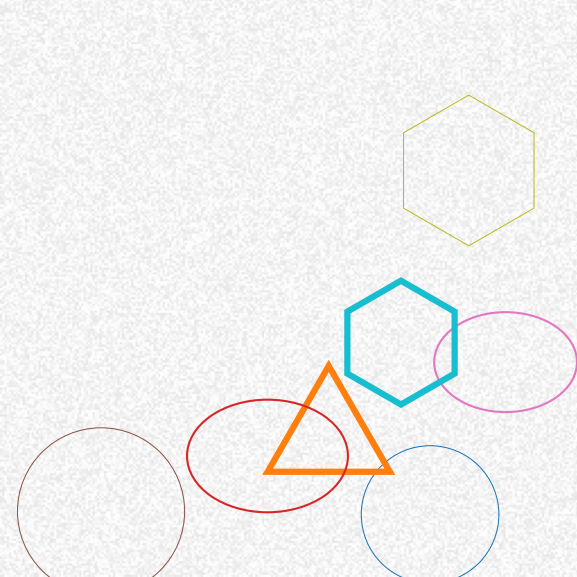[{"shape": "circle", "thickness": 0.5, "radius": 0.6, "center": [0.745, 0.108]}, {"shape": "triangle", "thickness": 3, "radius": 0.61, "center": [0.569, 0.243]}, {"shape": "oval", "thickness": 1, "radius": 0.7, "center": [0.463, 0.21]}, {"shape": "circle", "thickness": 0.5, "radius": 0.72, "center": [0.175, 0.114]}, {"shape": "oval", "thickness": 1, "radius": 0.62, "center": [0.875, 0.372]}, {"shape": "hexagon", "thickness": 0.5, "radius": 0.65, "center": [0.812, 0.704]}, {"shape": "hexagon", "thickness": 3, "radius": 0.54, "center": [0.694, 0.406]}]